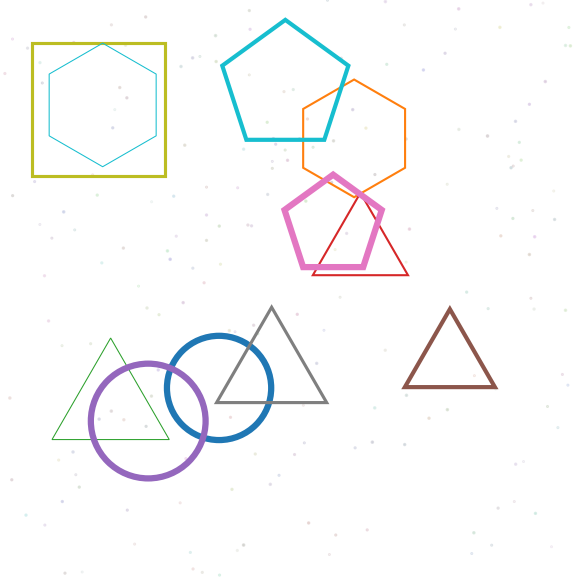[{"shape": "circle", "thickness": 3, "radius": 0.45, "center": [0.379, 0.327]}, {"shape": "hexagon", "thickness": 1, "radius": 0.51, "center": [0.613, 0.76]}, {"shape": "triangle", "thickness": 0.5, "radius": 0.59, "center": [0.192, 0.297]}, {"shape": "triangle", "thickness": 1, "radius": 0.48, "center": [0.624, 0.57]}, {"shape": "circle", "thickness": 3, "radius": 0.5, "center": [0.257, 0.27]}, {"shape": "triangle", "thickness": 2, "radius": 0.45, "center": [0.779, 0.374]}, {"shape": "pentagon", "thickness": 3, "radius": 0.44, "center": [0.577, 0.608]}, {"shape": "triangle", "thickness": 1.5, "radius": 0.55, "center": [0.47, 0.357]}, {"shape": "square", "thickness": 1.5, "radius": 0.58, "center": [0.17, 0.809]}, {"shape": "pentagon", "thickness": 2, "radius": 0.57, "center": [0.494, 0.85]}, {"shape": "hexagon", "thickness": 0.5, "radius": 0.53, "center": [0.178, 0.817]}]